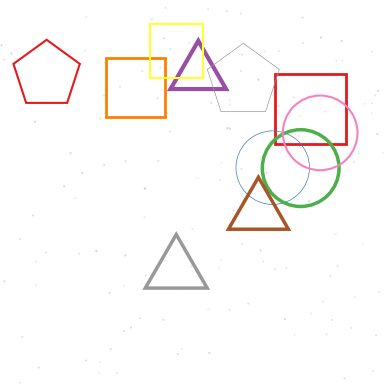[{"shape": "square", "thickness": 2, "radius": 0.46, "center": [0.806, 0.717]}, {"shape": "pentagon", "thickness": 1.5, "radius": 0.45, "center": [0.121, 0.806]}, {"shape": "circle", "thickness": 0.5, "radius": 0.48, "center": [0.708, 0.565]}, {"shape": "circle", "thickness": 2.5, "radius": 0.5, "center": [0.781, 0.563]}, {"shape": "triangle", "thickness": 3, "radius": 0.42, "center": [0.515, 0.81]}, {"shape": "square", "thickness": 2, "radius": 0.38, "center": [0.351, 0.773]}, {"shape": "square", "thickness": 1.5, "radius": 0.35, "center": [0.459, 0.867]}, {"shape": "triangle", "thickness": 2.5, "radius": 0.45, "center": [0.671, 0.45]}, {"shape": "circle", "thickness": 1.5, "radius": 0.48, "center": [0.832, 0.655]}, {"shape": "pentagon", "thickness": 0.5, "radius": 0.49, "center": [0.632, 0.789]}, {"shape": "triangle", "thickness": 2.5, "radius": 0.46, "center": [0.458, 0.298]}]